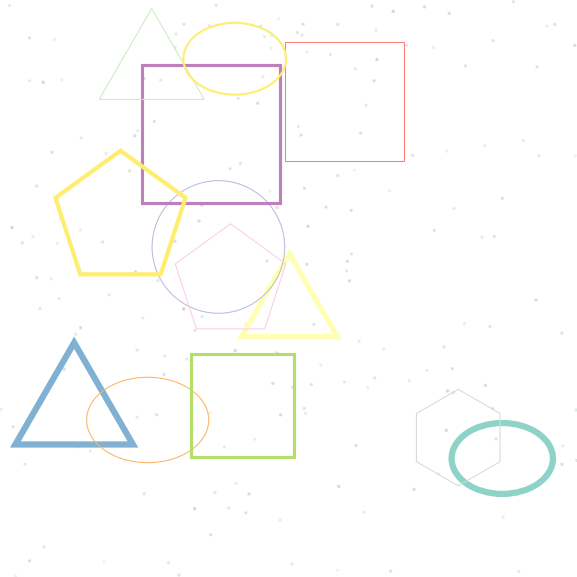[{"shape": "oval", "thickness": 3, "radius": 0.44, "center": [0.87, 0.205]}, {"shape": "triangle", "thickness": 2.5, "radius": 0.48, "center": [0.501, 0.464]}, {"shape": "circle", "thickness": 0.5, "radius": 0.57, "center": [0.378, 0.571]}, {"shape": "square", "thickness": 0.5, "radius": 0.52, "center": [0.597, 0.824]}, {"shape": "triangle", "thickness": 3, "radius": 0.59, "center": [0.128, 0.288]}, {"shape": "oval", "thickness": 0.5, "radius": 0.53, "center": [0.256, 0.272]}, {"shape": "square", "thickness": 1.5, "radius": 0.44, "center": [0.42, 0.297]}, {"shape": "pentagon", "thickness": 0.5, "radius": 0.5, "center": [0.399, 0.511]}, {"shape": "hexagon", "thickness": 0.5, "radius": 0.42, "center": [0.793, 0.241]}, {"shape": "square", "thickness": 1.5, "radius": 0.6, "center": [0.365, 0.767]}, {"shape": "triangle", "thickness": 0.5, "radius": 0.52, "center": [0.263, 0.88]}, {"shape": "pentagon", "thickness": 2, "radius": 0.59, "center": [0.209, 0.62]}, {"shape": "oval", "thickness": 1, "radius": 0.44, "center": [0.406, 0.897]}]